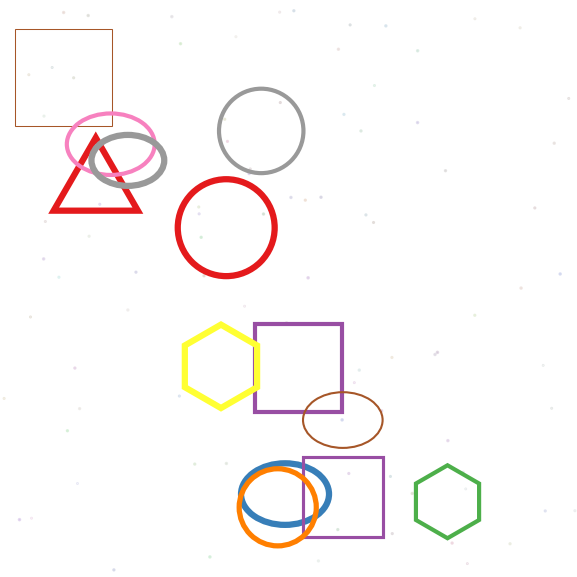[{"shape": "triangle", "thickness": 3, "radius": 0.42, "center": [0.166, 0.676]}, {"shape": "circle", "thickness": 3, "radius": 0.42, "center": [0.392, 0.605]}, {"shape": "oval", "thickness": 3, "radius": 0.38, "center": [0.494, 0.144]}, {"shape": "hexagon", "thickness": 2, "radius": 0.32, "center": [0.775, 0.13]}, {"shape": "square", "thickness": 1.5, "radius": 0.35, "center": [0.594, 0.139]}, {"shape": "square", "thickness": 2, "radius": 0.38, "center": [0.517, 0.362]}, {"shape": "circle", "thickness": 2.5, "radius": 0.33, "center": [0.481, 0.121]}, {"shape": "hexagon", "thickness": 3, "radius": 0.36, "center": [0.383, 0.365]}, {"shape": "square", "thickness": 0.5, "radius": 0.42, "center": [0.11, 0.865]}, {"shape": "oval", "thickness": 1, "radius": 0.34, "center": [0.594, 0.272]}, {"shape": "oval", "thickness": 2, "radius": 0.38, "center": [0.192, 0.749]}, {"shape": "circle", "thickness": 2, "radius": 0.37, "center": [0.452, 0.772]}, {"shape": "oval", "thickness": 3, "radius": 0.32, "center": [0.221, 0.721]}]